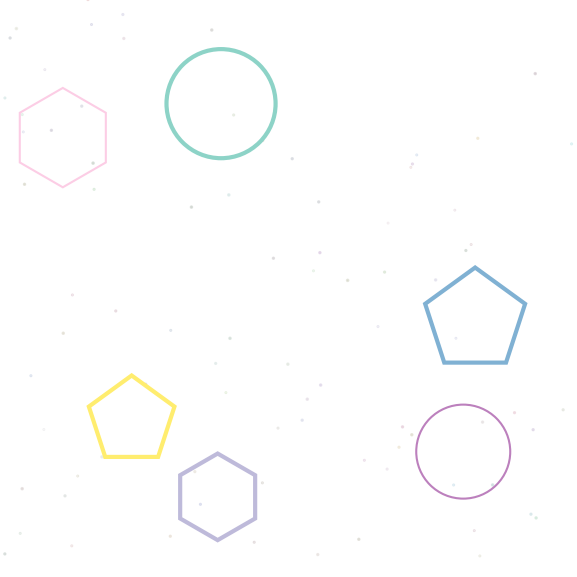[{"shape": "circle", "thickness": 2, "radius": 0.47, "center": [0.383, 0.82]}, {"shape": "hexagon", "thickness": 2, "radius": 0.37, "center": [0.377, 0.139]}, {"shape": "pentagon", "thickness": 2, "radius": 0.45, "center": [0.823, 0.445]}, {"shape": "hexagon", "thickness": 1, "radius": 0.43, "center": [0.109, 0.761]}, {"shape": "circle", "thickness": 1, "radius": 0.41, "center": [0.802, 0.217]}, {"shape": "pentagon", "thickness": 2, "radius": 0.39, "center": [0.228, 0.271]}]